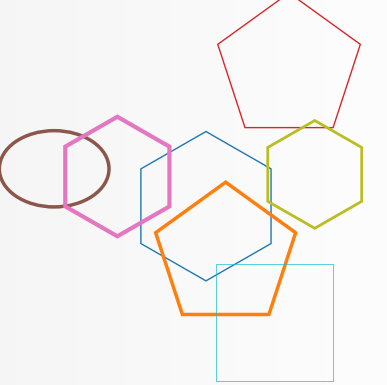[{"shape": "hexagon", "thickness": 1, "radius": 0.97, "center": [0.532, 0.464]}, {"shape": "pentagon", "thickness": 2.5, "radius": 0.95, "center": [0.582, 0.337]}, {"shape": "pentagon", "thickness": 1, "radius": 0.97, "center": [0.746, 0.825]}, {"shape": "oval", "thickness": 2.5, "radius": 0.71, "center": [0.14, 0.562]}, {"shape": "hexagon", "thickness": 3, "radius": 0.78, "center": [0.303, 0.542]}, {"shape": "hexagon", "thickness": 2, "radius": 0.7, "center": [0.812, 0.547]}, {"shape": "square", "thickness": 0.5, "radius": 0.76, "center": [0.708, 0.162]}]